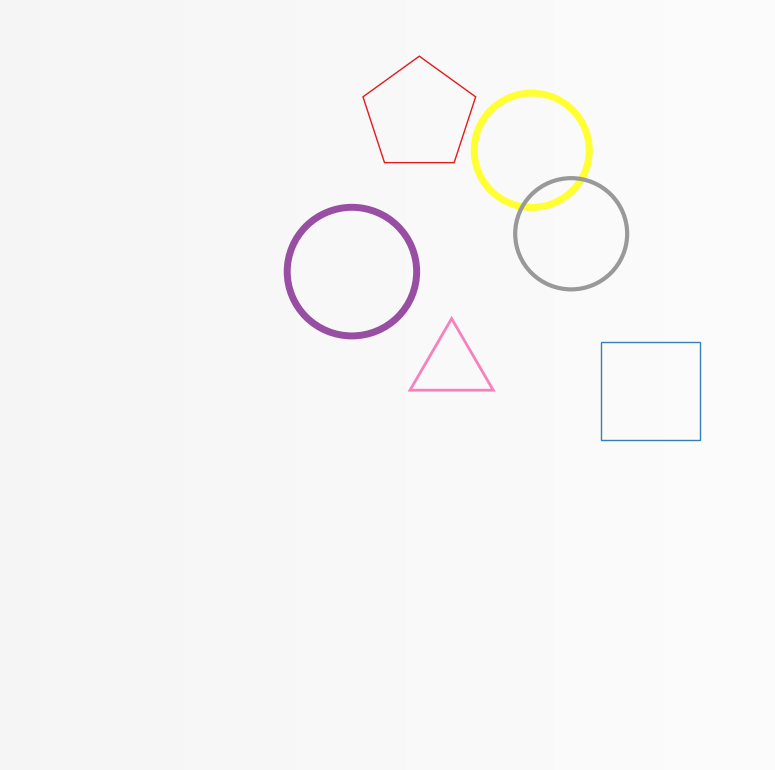[{"shape": "pentagon", "thickness": 0.5, "radius": 0.38, "center": [0.541, 0.851]}, {"shape": "square", "thickness": 0.5, "radius": 0.32, "center": [0.84, 0.492]}, {"shape": "circle", "thickness": 2.5, "radius": 0.42, "center": [0.454, 0.647]}, {"shape": "circle", "thickness": 2.5, "radius": 0.37, "center": [0.686, 0.805]}, {"shape": "triangle", "thickness": 1, "radius": 0.31, "center": [0.583, 0.524]}, {"shape": "circle", "thickness": 1.5, "radius": 0.36, "center": [0.737, 0.696]}]